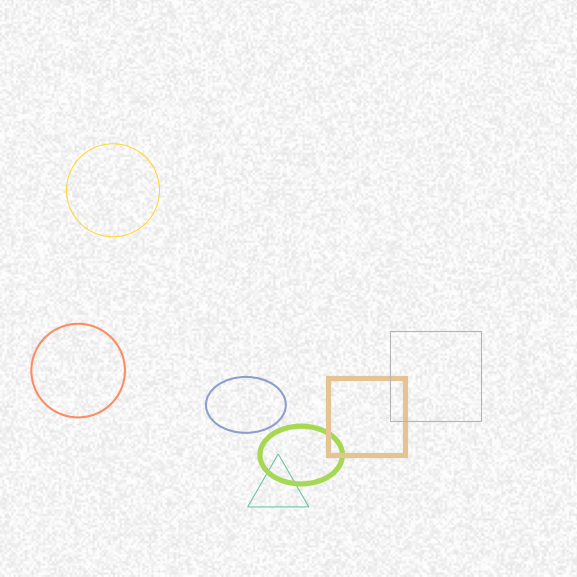[{"shape": "triangle", "thickness": 0.5, "radius": 0.31, "center": [0.482, 0.152]}, {"shape": "circle", "thickness": 1, "radius": 0.41, "center": [0.135, 0.357]}, {"shape": "oval", "thickness": 1, "radius": 0.35, "center": [0.426, 0.298]}, {"shape": "oval", "thickness": 2.5, "radius": 0.36, "center": [0.522, 0.211]}, {"shape": "circle", "thickness": 0.5, "radius": 0.4, "center": [0.196, 0.67]}, {"shape": "square", "thickness": 2.5, "radius": 0.33, "center": [0.635, 0.277]}, {"shape": "square", "thickness": 0.5, "radius": 0.39, "center": [0.754, 0.348]}]